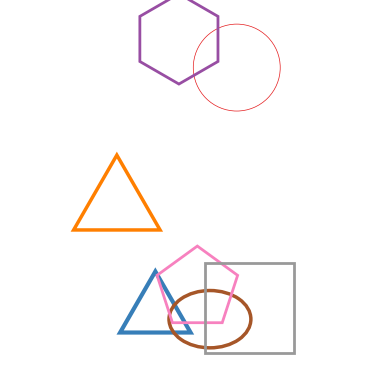[{"shape": "circle", "thickness": 0.5, "radius": 0.56, "center": [0.615, 0.824]}, {"shape": "triangle", "thickness": 3, "radius": 0.53, "center": [0.403, 0.189]}, {"shape": "hexagon", "thickness": 2, "radius": 0.59, "center": [0.465, 0.899]}, {"shape": "triangle", "thickness": 2.5, "radius": 0.65, "center": [0.303, 0.468]}, {"shape": "oval", "thickness": 2.5, "radius": 0.53, "center": [0.545, 0.171]}, {"shape": "pentagon", "thickness": 2, "radius": 0.55, "center": [0.513, 0.251]}, {"shape": "square", "thickness": 2, "radius": 0.58, "center": [0.648, 0.2]}]